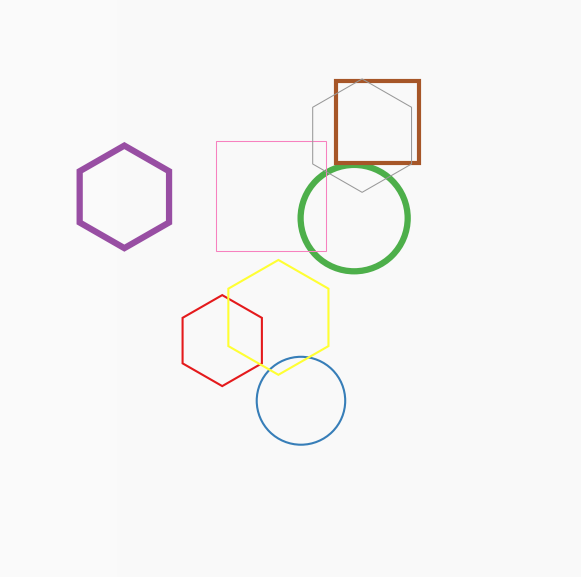[{"shape": "hexagon", "thickness": 1, "radius": 0.39, "center": [0.382, 0.409]}, {"shape": "circle", "thickness": 1, "radius": 0.38, "center": [0.518, 0.305]}, {"shape": "circle", "thickness": 3, "radius": 0.46, "center": [0.609, 0.621]}, {"shape": "hexagon", "thickness": 3, "radius": 0.44, "center": [0.214, 0.658]}, {"shape": "hexagon", "thickness": 1, "radius": 0.5, "center": [0.479, 0.45]}, {"shape": "square", "thickness": 2, "radius": 0.36, "center": [0.65, 0.787]}, {"shape": "square", "thickness": 0.5, "radius": 0.47, "center": [0.466, 0.66]}, {"shape": "hexagon", "thickness": 0.5, "radius": 0.49, "center": [0.623, 0.764]}]